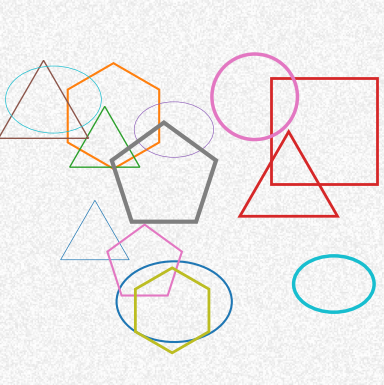[{"shape": "oval", "thickness": 1.5, "radius": 0.75, "center": [0.452, 0.216]}, {"shape": "triangle", "thickness": 0.5, "radius": 0.51, "center": [0.246, 0.377]}, {"shape": "hexagon", "thickness": 1.5, "radius": 0.69, "center": [0.295, 0.699]}, {"shape": "triangle", "thickness": 1, "radius": 0.53, "center": [0.272, 0.618]}, {"shape": "square", "thickness": 2, "radius": 0.69, "center": [0.842, 0.66]}, {"shape": "triangle", "thickness": 2, "radius": 0.73, "center": [0.75, 0.512]}, {"shape": "oval", "thickness": 0.5, "radius": 0.52, "center": [0.452, 0.663]}, {"shape": "triangle", "thickness": 1, "radius": 0.67, "center": [0.113, 0.708]}, {"shape": "circle", "thickness": 2.5, "radius": 0.56, "center": [0.662, 0.749]}, {"shape": "pentagon", "thickness": 1.5, "radius": 0.51, "center": [0.376, 0.315]}, {"shape": "pentagon", "thickness": 3, "radius": 0.71, "center": [0.426, 0.539]}, {"shape": "hexagon", "thickness": 2, "radius": 0.55, "center": [0.447, 0.194]}, {"shape": "oval", "thickness": 2.5, "radius": 0.52, "center": [0.867, 0.262]}, {"shape": "oval", "thickness": 0.5, "radius": 0.62, "center": [0.139, 0.741]}]